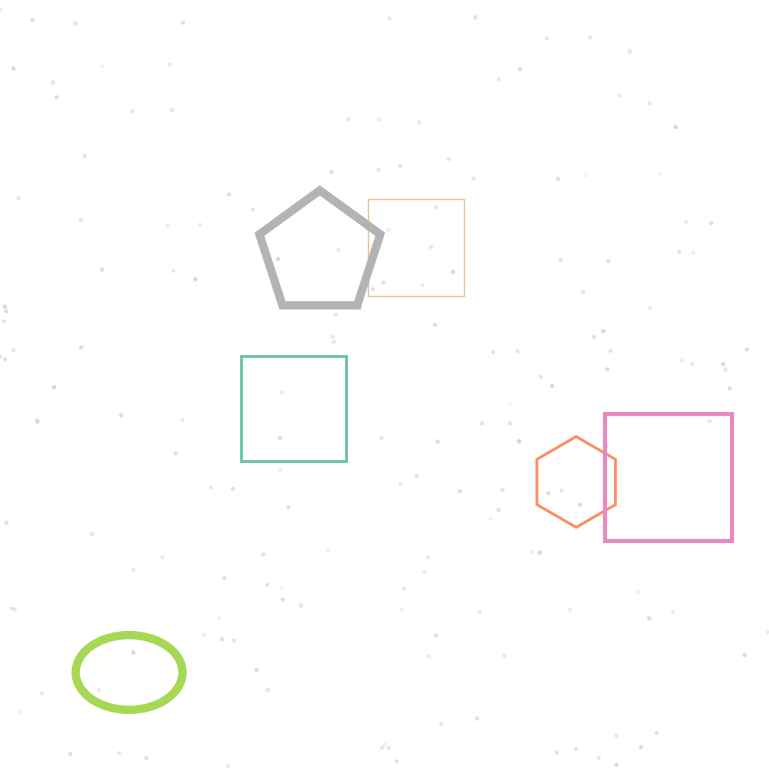[{"shape": "square", "thickness": 1, "radius": 0.34, "center": [0.381, 0.469]}, {"shape": "hexagon", "thickness": 1, "radius": 0.29, "center": [0.748, 0.374]}, {"shape": "square", "thickness": 1.5, "radius": 0.41, "center": [0.868, 0.38]}, {"shape": "oval", "thickness": 3, "radius": 0.35, "center": [0.168, 0.127]}, {"shape": "square", "thickness": 0.5, "radius": 0.31, "center": [0.541, 0.679]}, {"shape": "pentagon", "thickness": 3, "radius": 0.41, "center": [0.415, 0.67]}]